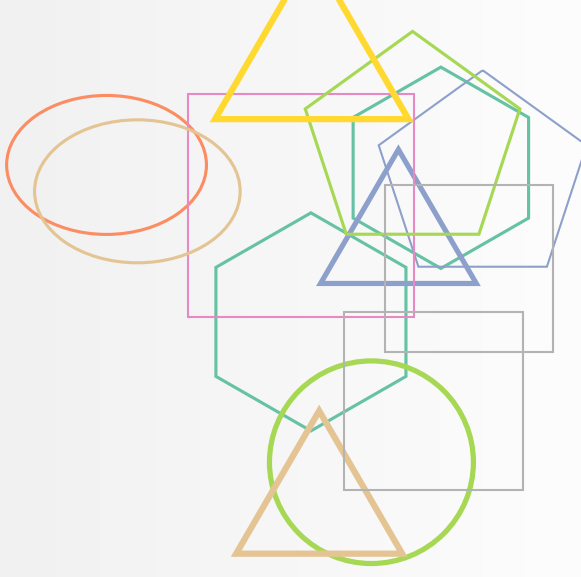[{"shape": "hexagon", "thickness": 1.5, "radius": 0.94, "center": [0.535, 0.442]}, {"shape": "hexagon", "thickness": 1.5, "radius": 0.87, "center": [0.758, 0.709]}, {"shape": "oval", "thickness": 1.5, "radius": 0.86, "center": [0.183, 0.714]}, {"shape": "triangle", "thickness": 2.5, "radius": 0.77, "center": [0.685, 0.586]}, {"shape": "pentagon", "thickness": 1, "radius": 0.94, "center": [0.83, 0.689]}, {"shape": "square", "thickness": 1, "radius": 0.97, "center": [0.518, 0.643]}, {"shape": "pentagon", "thickness": 1.5, "radius": 0.97, "center": [0.71, 0.751]}, {"shape": "circle", "thickness": 2.5, "radius": 0.88, "center": [0.639, 0.199]}, {"shape": "triangle", "thickness": 3, "radius": 0.96, "center": [0.536, 0.889]}, {"shape": "oval", "thickness": 1.5, "radius": 0.88, "center": [0.236, 0.668]}, {"shape": "triangle", "thickness": 3, "radius": 0.82, "center": [0.549, 0.123]}, {"shape": "square", "thickness": 1, "radius": 0.77, "center": [0.746, 0.305]}, {"shape": "square", "thickness": 1, "radius": 0.72, "center": [0.807, 0.534]}]